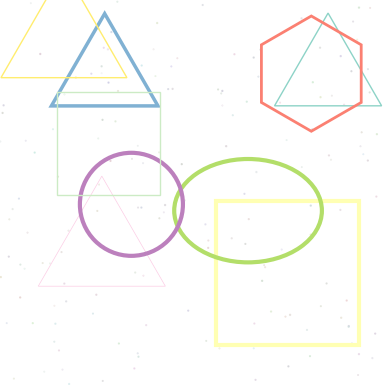[{"shape": "triangle", "thickness": 1, "radius": 0.8, "center": [0.852, 0.805]}, {"shape": "square", "thickness": 3, "radius": 0.93, "center": [0.747, 0.291]}, {"shape": "hexagon", "thickness": 2, "radius": 0.75, "center": [0.809, 0.809]}, {"shape": "triangle", "thickness": 2.5, "radius": 0.8, "center": [0.272, 0.805]}, {"shape": "oval", "thickness": 3, "radius": 0.96, "center": [0.644, 0.453]}, {"shape": "triangle", "thickness": 0.5, "radius": 0.95, "center": [0.264, 0.352]}, {"shape": "circle", "thickness": 3, "radius": 0.67, "center": [0.341, 0.469]}, {"shape": "square", "thickness": 1, "radius": 0.67, "center": [0.283, 0.627]}, {"shape": "triangle", "thickness": 1, "radius": 0.94, "center": [0.166, 0.893]}]